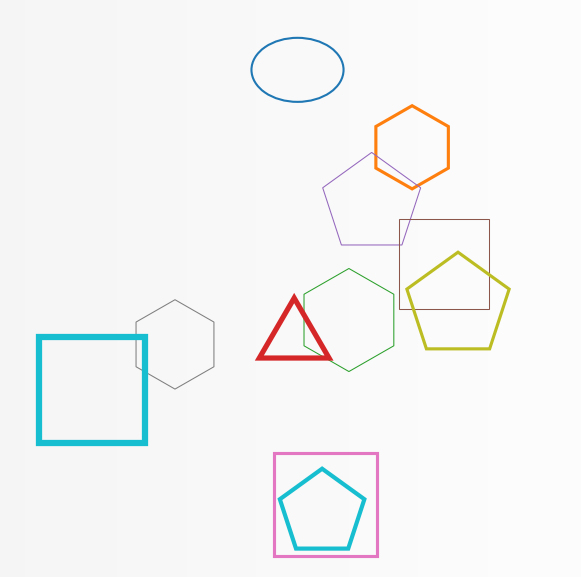[{"shape": "oval", "thickness": 1, "radius": 0.4, "center": [0.512, 0.878]}, {"shape": "hexagon", "thickness": 1.5, "radius": 0.36, "center": [0.709, 0.744]}, {"shape": "hexagon", "thickness": 0.5, "radius": 0.45, "center": [0.6, 0.445]}, {"shape": "triangle", "thickness": 2.5, "radius": 0.35, "center": [0.506, 0.414]}, {"shape": "pentagon", "thickness": 0.5, "radius": 0.44, "center": [0.639, 0.647]}, {"shape": "square", "thickness": 0.5, "radius": 0.39, "center": [0.764, 0.542]}, {"shape": "square", "thickness": 1.5, "radius": 0.44, "center": [0.561, 0.126]}, {"shape": "hexagon", "thickness": 0.5, "radius": 0.39, "center": [0.301, 0.403]}, {"shape": "pentagon", "thickness": 1.5, "radius": 0.46, "center": [0.788, 0.47]}, {"shape": "pentagon", "thickness": 2, "radius": 0.38, "center": [0.554, 0.111]}, {"shape": "square", "thickness": 3, "radius": 0.46, "center": [0.158, 0.324]}]